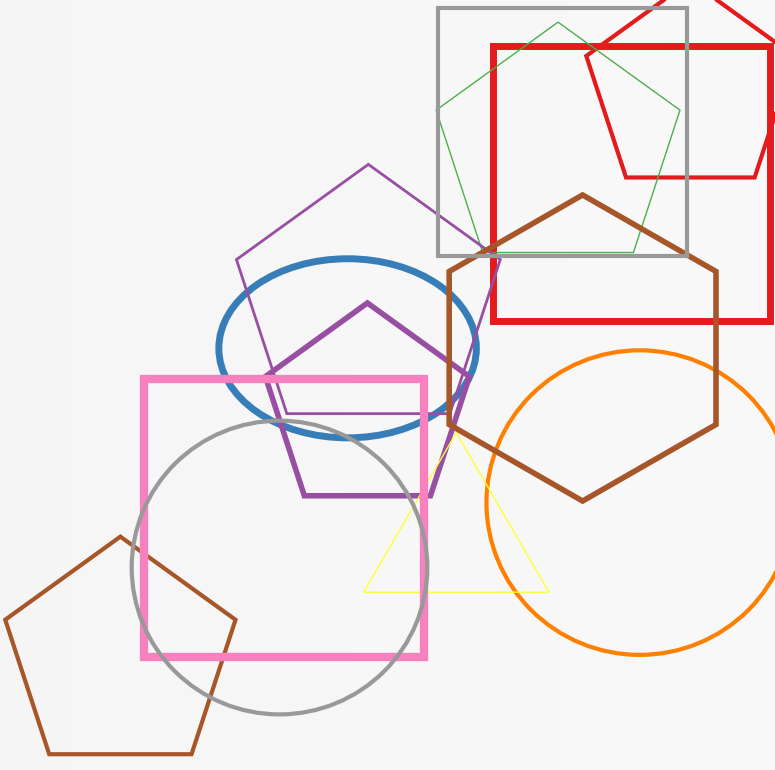[{"shape": "pentagon", "thickness": 1.5, "radius": 0.71, "center": [0.891, 0.884]}, {"shape": "square", "thickness": 2.5, "radius": 0.89, "center": [0.815, 0.762]}, {"shape": "oval", "thickness": 2.5, "radius": 0.83, "center": [0.449, 0.548]}, {"shape": "pentagon", "thickness": 0.5, "radius": 0.83, "center": [0.72, 0.806]}, {"shape": "pentagon", "thickness": 1, "radius": 0.89, "center": [0.475, 0.608]}, {"shape": "pentagon", "thickness": 2, "radius": 0.69, "center": [0.474, 0.468]}, {"shape": "circle", "thickness": 1.5, "radius": 0.99, "center": [0.825, 0.347]}, {"shape": "triangle", "thickness": 0.5, "radius": 0.69, "center": [0.589, 0.3]}, {"shape": "pentagon", "thickness": 1.5, "radius": 0.78, "center": [0.155, 0.147]}, {"shape": "hexagon", "thickness": 2, "radius": 0.99, "center": [0.752, 0.548]}, {"shape": "square", "thickness": 3, "radius": 0.9, "center": [0.366, 0.328]}, {"shape": "square", "thickness": 1.5, "radius": 0.81, "center": [0.726, 0.829]}, {"shape": "circle", "thickness": 1.5, "radius": 0.95, "center": [0.361, 0.263]}]